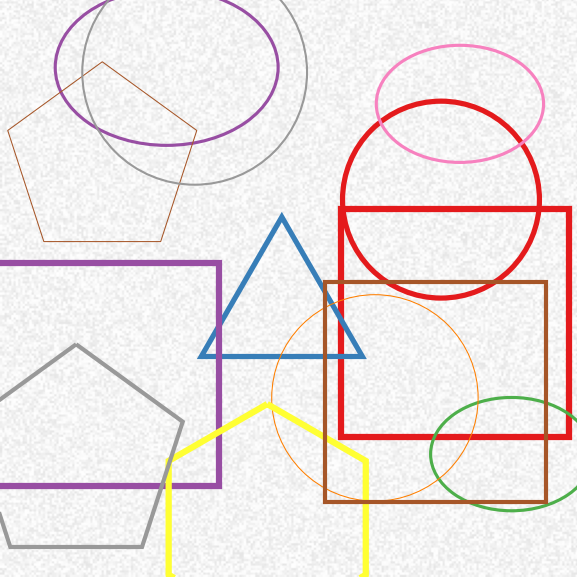[{"shape": "circle", "thickness": 2.5, "radius": 0.85, "center": [0.764, 0.653]}, {"shape": "square", "thickness": 3, "radius": 0.99, "center": [0.788, 0.44]}, {"shape": "triangle", "thickness": 2.5, "radius": 0.81, "center": [0.488, 0.462]}, {"shape": "oval", "thickness": 1.5, "radius": 0.7, "center": [0.886, 0.213]}, {"shape": "square", "thickness": 3, "radius": 0.96, "center": [0.186, 0.351]}, {"shape": "oval", "thickness": 1.5, "radius": 0.96, "center": [0.289, 0.883]}, {"shape": "circle", "thickness": 0.5, "radius": 0.89, "center": [0.649, 0.31]}, {"shape": "hexagon", "thickness": 3, "radius": 0.99, "center": [0.463, 0.102]}, {"shape": "pentagon", "thickness": 0.5, "radius": 0.86, "center": [0.177, 0.72]}, {"shape": "square", "thickness": 2, "radius": 0.95, "center": [0.754, 0.321]}, {"shape": "oval", "thickness": 1.5, "radius": 0.72, "center": [0.796, 0.819]}, {"shape": "pentagon", "thickness": 2, "radius": 0.97, "center": [0.132, 0.209]}, {"shape": "circle", "thickness": 1, "radius": 0.97, "center": [0.337, 0.874]}]